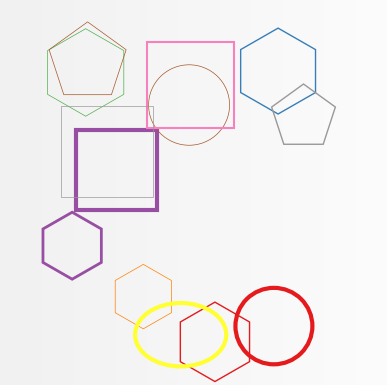[{"shape": "hexagon", "thickness": 1, "radius": 0.52, "center": [0.555, 0.112]}, {"shape": "circle", "thickness": 3, "radius": 0.5, "center": [0.707, 0.153]}, {"shape": "hexagon", "thickness": 1, "radius": 0.56, "center": [0.718, 0.815]}, {"shape": "hexagon", "thickness": 0.5, "radius": 0.57, "center": [0.221, 0.812]}, {"shape": "square", "thickness": 3, "radius": 0.52, "center": [0.301, 0.558]}, {"shape": "hexagon", "thickness": 2, "radius": 0.43, "center": [0.186, 0.362]}, {"shape": "hexagon", "thickness": 0.5, "radius": 0.42, "center": [0.37, 0.23]}, {"shape": "oval", "thickness": 3, "radius": 0.59, "center": [0.466, 0.131]}, {"shape": "circle", "thickness": 0.5, "radius": 0.52, "center": [0.488, 0.727]}, {"shape": "pentagon", "thickness": 0.5, "radius": 0.52, "center": [0.226, 0.839]}, {"shape": "square", "thickness": 1.5, "radius": 0.56, "center": [0.491, 0.778]}, {"shape": "pentagon", "thickness": 1, "radius": 0.43, "center": [0.783, 0.695]}, {"shape": "square", "thickness": 0.5, "radius": 0.6, "center": [0.276, 0.607]}]